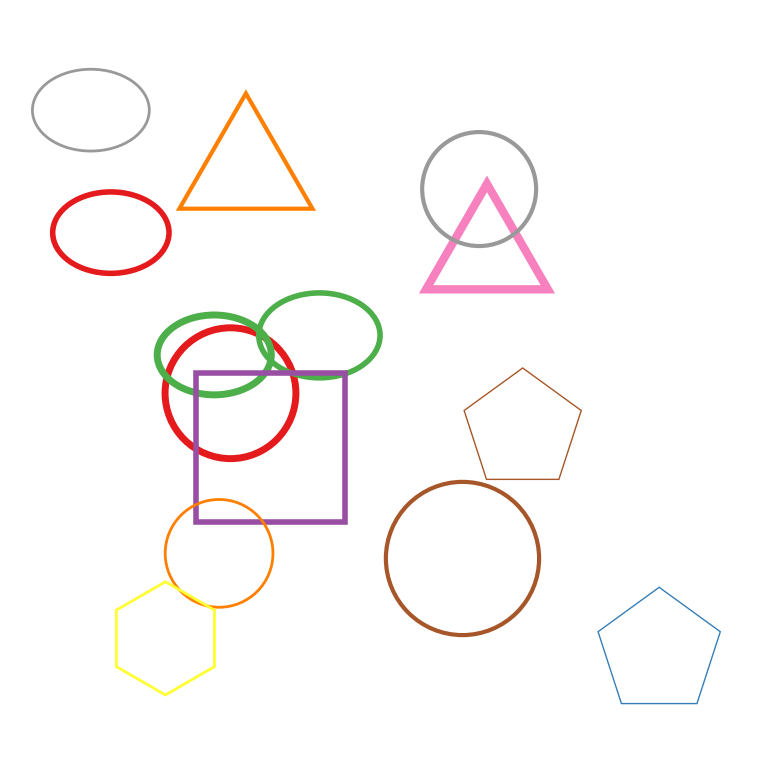[{"shape": "oval", "thickness": 2, "radius": 0.38, "center": [0.144, 0.698]}, {"shape": "circle", "thickness": 2.5, "radius": 0.42, "center": [0.299, 0.489]}, {"shape": "pentagon", "thickness": 0.5, "radius": 0.42, "center": [0.856, 0.154]}, {"shape": "oval", "thickness": 2.5, "radius": 0.37, "center": [0.278, 0.539]}, {"shape": "oval", "thickness": 2, "radius": 0.39, "center": [0.415, 0.564]}, {"shape": "square", "thickness": 2, "radius": 0.48, "center": [0.352, 0.419]}, {"shape": "circle", "thickness": 1, "radius": 0.35, "center": [0.285, 0.281]}, {"shape": "triangle", "thickness": 1.5, "radius": 0.5, "center": [0.319, 0.779]}, {"shape": "hexagon", "thickness": 1, "radius": 0.37, "center": [0.215, 0.171]}, {"shape": "pentagon", "thickness": 0.5, "radius": 0.4, "center": [0.679, 0.442]}, {"shape": "circle", "thickness": 1.5, "radius": 0.5, "center": [0.601, 0.275]}, {"shape": "triangle", "thickness": 3, "radius": 0.46, "center": [0.632, 0.67]}, {"shape": "circle", "thickness": 1.5, "radius": 0.37, "center": [0.622, 0.754]}, {"shape": "oval", "thickness": 1, "radius": 0.38, "center": [0.118, 0.857]}]